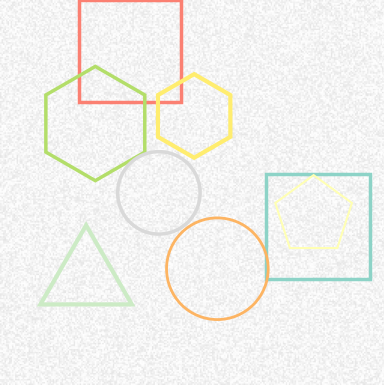[{"shape": "square", "thickness": 2.5, "radius": 0.68, "center": [0.826, 0.412]}, {"shape": "pentagon", "thickness": 1.5, "radius": 0.52, "center": [0.815, 0.44]}, {"shape": "square", "thickness": 2.5, "radius": 0.66, "center": [0.338, 0.867]}, {"shape": "circle", "thickness": 2, "radius": 0.66, "center": [0.565, 0.302]}, {"shape": "hexagon", "thickness": 2.5, "radius": 0.74, "center": [0.248, 0.679]}, {"shape": "circle", "thickness": 2.5, "radius": 0.54, "center": [0.413, 0.499]}, {"shape": "triangle", "thickness": 3, "radius": 0.69, "center": [0.224, 0.278]}, {"shape": "hexagon", "thickness": 3, "radius": 0.54, "center": [0.504, 0.699]}]